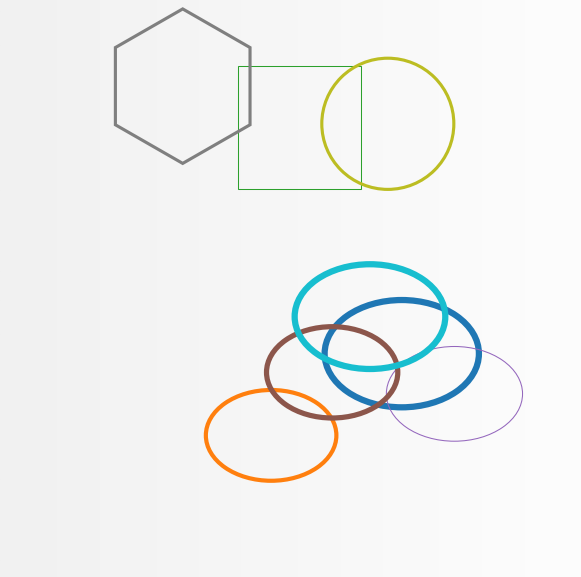[{"shape": "oval", "thickness": 3, "radius": 0.66, "center": [0.691, 0.387]}, {"shape": "oval", "thickness": 2, "radius": 0.56, "center": [0.466, 0.245]}, {"shape": "square", "thickness": 0.5, "radius": 0.53, "center": [0.515, 0.778]}, {"shape": "oval", "thickness": 0.5, "radius": 0.59, "center": [0.782, 0.317]}, {"shape": "oval", "thickness": 2.5, "radius": 0.56, "center": [0.571, 0.354]}, {"shape": "hexagon", "thickness": 1.5, "radius": 0.67, "center": [0.314, 0.85]}, {"shape": "circle", "thickness": 1.5, "radius": 0.57, "center": [0.667, 0.785]}, {"shape": "oval", "thickness": 3, "radius": 0.65, "center": [0.637, 0.451]}]